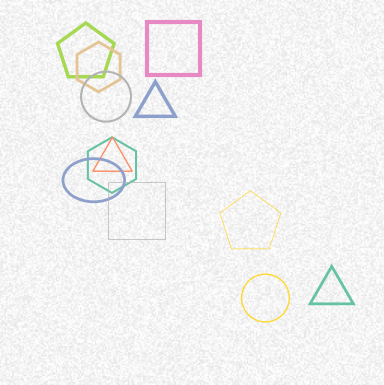[{"shape": "hexagon", "thickness": 1.5, "radius": 0.36, "center": [0.291, 0.571]}, {"shape": "triangle", "thickness": 2, "radius": 0.32, "center": [0.862, 0.243]}, {"shape": "triangle", "thickness": 1, "radius": 0.3, "center": [0.292, 0.585]}, {"shape": "triangle", "thickness": 2.5, "radius": 0.3, "center": [0.403, 0.728]}, {"shape": "oval", "thickness": 2, "radius": 0.4, "center": [0.244, 0.532]}, {"shape": "square", "thickness": 3, "radius": 0.34, "center": [0.45, 0.874]}, {"shape": "pentagon", "thickness": 2.5, "radius": 0.39, "center": [0.223, 0.863]}, {"shape": "circle", "thickness": 1, "radius": 0.31, "center": [0.689, 0.226]}, {"shape": "pentagon", "thickness": 0.5, "radius": 0.42, "center": [0.65, 0.421]}, {"shape": "hexagon", "thickness": 2, "radius": 0.32, "center": [0.256, 0.826]}, {"shape": "circle", "thickness": 1.5, "radius": 0.32, "center": [0.276, 0.749]}, {"shape": "square", "thickness": 0.5, "radius": 0.37, "center": [0.355, 0.453]}]